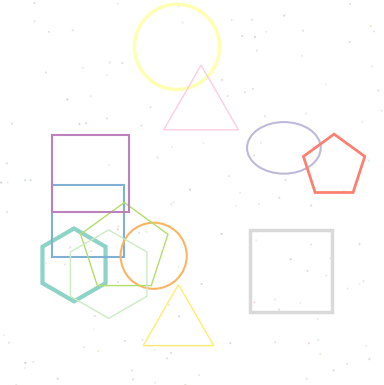[{"shape": "hexagon", "thickness": 3, "radius": 0.47, "center": [0.192, 0.312]}, {"shape": "circle", "thickness": 2.5, "radius": 0.55, "center": [0.46, 0.878]}, {"shape": "oval", "thickness": 1.5, "radius": 0.48, "center": [0.737, 0.616]}, {"shape": "pentagon", "thickness": 2, "radius": 0.42, "center": [0.868, 0.568]}, {"shape": "square", "thickness": 1.5, "radius": 0.47, "center": [0.229, 0.427]}, {"shape": "circle", "thickness": 1.5, "radius": 0.43, "center": [0.399, 0.336]}, {"shape": "pentagon", "thickness": 1, "radius": 0.6, "center": [0.323, 0.355]}, {"shape": "triangle", "thickness": 1, "radius": 0.56, "center": [0.522, 0.719]}, {"shape": "square", "thickness": 2.5, "radius": 0.53, "center": [0.756, 0.296]}, {"shape": "square", "thickness": 1.5, "radius": 0.5, "center": [0.236, 0.549]}, {"shape": "hexagon", "thickness": 1, "radius": 0.57, "center": [0.282, 0.288]}, {"shape": "triangle", "thickness": 1, "radius": 0.53, "center": [0.464, 0.155]}]